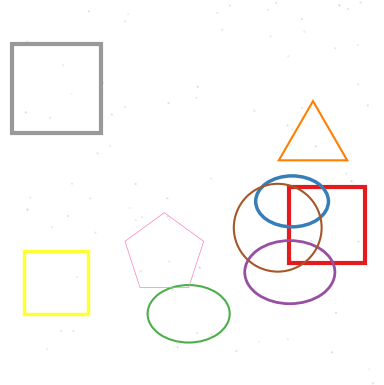[{"shape": "square", "thickness": 3, "radius": 0.49, "center": [0.849, 0.416]}, {"shape": "oval", "thickness": 2.5, "radius": 0.47, "center": [0.759, 0.477]}, {"shape": "oval", "thickness": 1.5, "radius": 0.53, "center": [0.49, 0.185]}, {"shape": "oval", "thickness": 2, "radius": 0.59, "center": [0.753, 0.293]}, {"shape": "triangle", "thickness": 1.5, "radius": 0.51, "center": [0.813, 0.635]}, {"shape": "square", "thickness": 2.5, "radius": 0.41, "center": [0.145, 0.266]}, {"shape": "circle", "thickness": 1.5, "radius": 0.57, "center": [0.721, 0.409]}, {"shape": "pentagon", "thickness": 0.5, "radius": 0.54, "center": [0.427, 0.34]}, {"shape": "square", "thickness": 3, "radius": 0.58, "center": [0.147, 0.77]}]